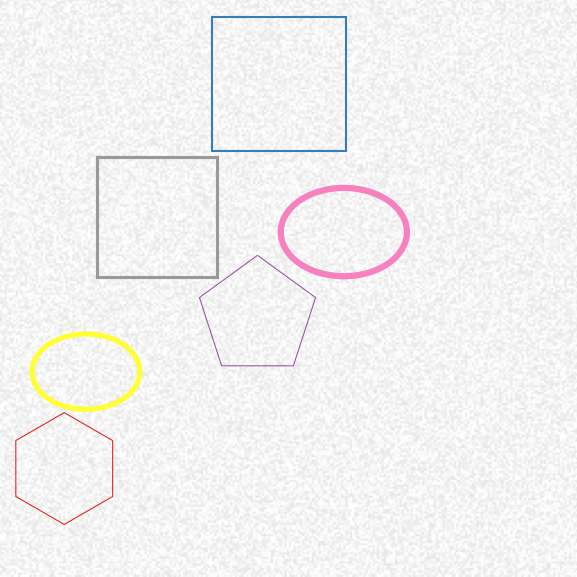[{"shape": "hexagon", "thickness": 0.5, "radius": 0.48, "center": [0.111, 0.188]}, {"shape": "square", "thickness": 1, "radius": 0.58, "center": [0.484, 0.854]}, {"shape": "pentagon", "thickness": 0.5, "radius": 0.53, "center": [0.446, 0.451]}, {"shape": "oval", "thickness": 2.5, "radius": 0.47, "center": [0.149, 0.356]}, {"shape": "oval", "thickness": 3, "radius": 0.55, "center": [0.595, 0.597]}, {"shape": "square", "thickness": 1.5, "radius": 0.52, "center": [0.272, 0.624]}]